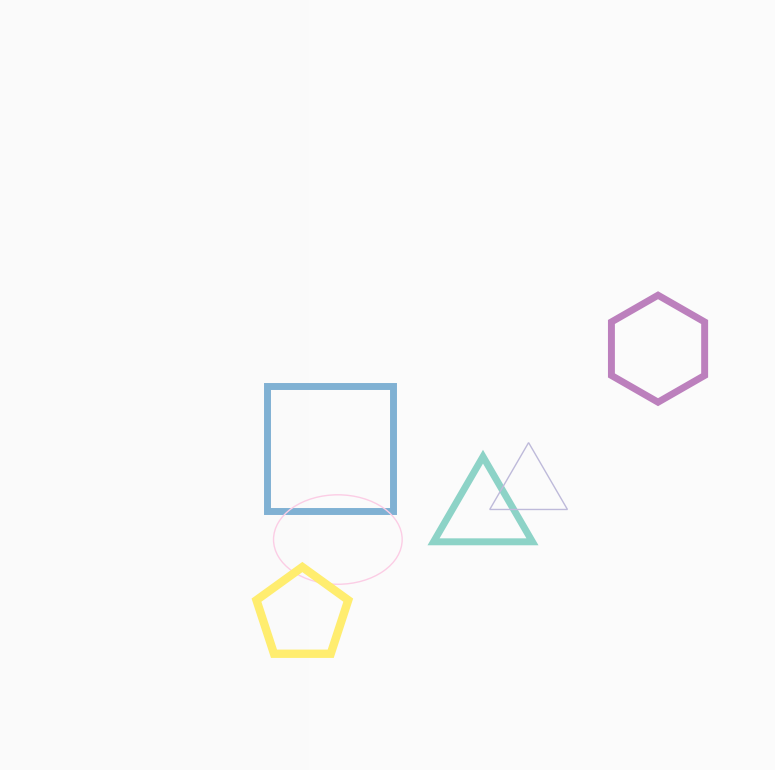[{"shape": "triangle", "thickness": 2.5, "radius": 0.37, "center": [0.623, 0.333]}, {"shape": "triangle", "thickness": 0.5, "radius": 0.29, "center": [0.682, 0.367]}, {"shape": "square", "thickness": 2.5, "radius": 0.41, "center": [0.426, 0.417]}, {"shape": "oval", "thickness": 0.5, "radius": 0.42, "center": [0.436, 0.299]}, {"shape": "hexagon", "thickness": 2.5, "radius": 0.35, "center": [0.849, 0.547]}, {"shape": "pentagon", "thickness": 3, "radius": 0.31, "center": [0.39, 0.201]}]